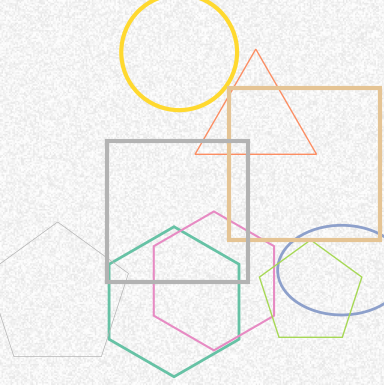[{"shape": "hexagon", "thickness": 2, "radius": 0.97, "center": [0.452, 0.216]}, {"shape": "triangle", "thickness": 1, "radius": 0.91, "center": [0.664, 0.69]}, {"shape": "oval", "thickness": 2, "radius": 0.83, "center": [0.887, 0.298]}, {"shape": "hexagon", "thickness": 1.5, "radius": 0.9, "center": [0.556, 0.27]}, {"shape": "pentagon", "thickness": 1, "radius": 0.7, "center": [0.807, 0.237]}, {"shape": "circle", "thickness": 3, "radius": 0.75, "center": [0.465, 0.864]}, {"shape": "square", "thickness": 3, "radius": 0.98, "center": [0.791, 0.574]}, {"shape": "square", "thickness": 3, "radius": 0.92, "center": [0.46, 0.45]}, {"shape": "pentagon", "thickness": 0.5, "radius": 0.97, "center": [0.15, 0.23]}]